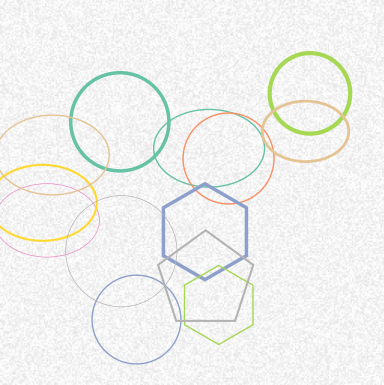[{"shape": "oval", "thickness": 1, "radius": 0.72, "center": [0.543, 0.615]}, {"shape": "circle", "thickness": 2.5, "radius": 0.64, "center": [0.311, 0.684]}, {"shape": "circle", "thickness": 1, "radius": 0.59, "center": [0.594, 0.588]}, {"shape": "circle", "thickness": 1, "radius": 0.58, "center": [0.354, 0.17]}, {"shape": "hexagon", "thickness": 2.5, "radius": 0.62, "center": [0.532, 0.398]}, {"shape": "oval", "thickness": 0.5, "radius": 0.68, "center": [0.122, 0.428]}, {"shape": "hexagon", "thickness": 1, "radius": 0.51, "center": [0.568, 0.208]}, {"shape": "circle", "thickness": 3, "radius": 0.52, "center": [0.805, 0.757]}, {"shape": "oval", "thickness": 1.5, "radius": 0.7, "center": [0.11, 0.473]}, {"shape": "oval", "thickness": 1, "radius": 0.74, "center": [0.136, 0.597]}, {"shape": "oval", "thickness": 2, "radius": 0.56, "center": [0.794, 0.659]}, {"shape": "circle", "thickness": 0.5, "radius": 0.72, "center": [0.315, 0.348]}, {"shape": "pentagon", "thickness": 1.5, "radius": 0.65, "center": [0.534, 0.272]}]